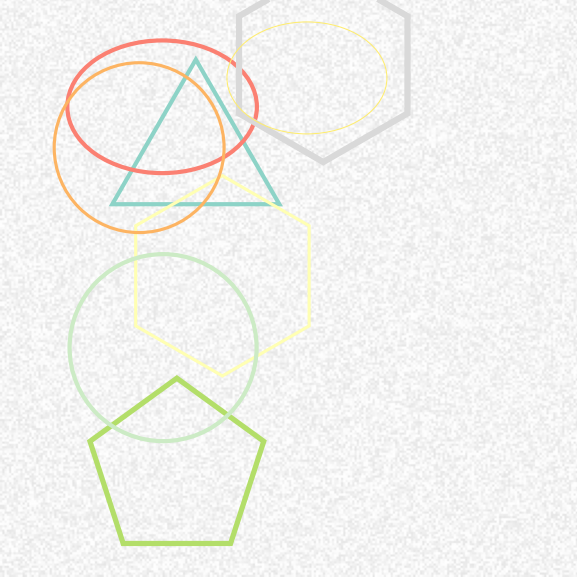[{"shape": "triangle", "thickness": 2, "radius": 0.83, "center": [0.339, 0.729]}, {"shape": "hexagon", "thickness": 1.5, "radius": 0.87, "center": [0.385, 0.522]}, {"shape": "oval", "thickness": 2, "radius": 0.82, "center": [0.281, 0.814]}, {"shape": "circle", "thickness": 1.5, "radius": 0.74, "center": [0.241, 0.743]}, {"shape": "pentagon", "thickness": 2.5, "radius": 0.79, "center": [0.306, 0.186]}, {"shape": "hexagon", "thickness": 3, "radius": 0.84, "center": [0.56, 0.887]}, {"shape": "circle", "thickness": 2, "radius": 0.81, "center": [0.282, 0.397]}, {"shape": "oval", "thickness": 0.5, "radius": 0.69, "center": [0.531, 0.864]}]